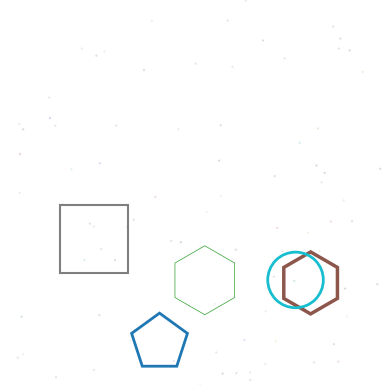[{"shape": "pentagon", "thickness": 2, "radius": 0.38, "center": [0.414, 0.11]}, {"shape": "hexagon", "thickness": 0.5, "radius": 0.45, "center": [0.532, 0.272]}, {"shape": "hexagon", "thickness": 2.5, "radius": 0.4, "center": [0.807, 0.265]}, {"shape": "square", "thickness": 1.5, "radius": 0.44, "center": [0.244, 0.379]}, {"shape": "circle", "thickness": 2, "radius": 0.36, "center": [0.768, 0.273]}]